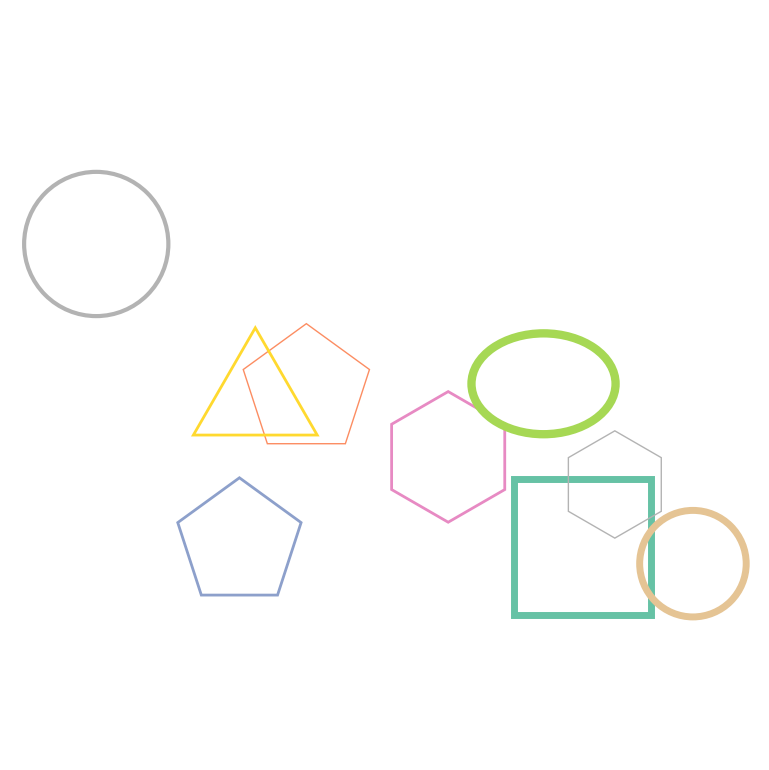[{"shape": "square", "thickness": 2.5, "radius": 0.44, "center": [0.756, 0.29]}, {"shape": "pentagon", "thickness": 0.5, "radius": 0.43, "center": [0.398, 0.493]}, {"shape": "pentagon", "thickness": 1, "radius": 0.42, "center": [0.311, 0.295]}, {"shape": "hexagon", "thickness": 1, "radius": 0.42, "center": [0.582, 0.407]}, {"shape": "oval", "thickness": 3, "radius": 0.47, "center": [0.706, 0.502]}, {"shape": "triangle", "thickness": 1, "radius": 0.46, "center": [0.332, 0.481]}, {"shape": "circle", "thickness": 2.5, "radius": 0.35, "center": [0.9, 0.268]}, {"shape": "hexagon", "thickness": 0.5, "radius": 0.35, "center": [0.798, 0.371]}, {"shape": "circle", "thickness": 1.5, "radius": 0.47, "center": [0.125, 0.683]}]